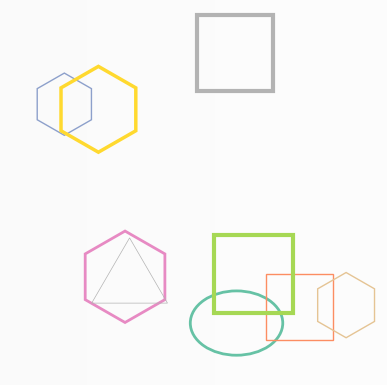[{"shape": "oval", "thickness": 2, "radius": 0.6, "center": [0.61, 0.161]}, {"shape": "square", "thickness": 1, "radius": 0.43, "center": [0.773, 0.203]}, {"shape": "hexagon", "thickness": 1, "radius": 0.4, "center": [0.166, 0.729]}, {"shape": "hexagon", "thickness": 2, "radius": 0.59, "center": [0.323, 0.281]}, {"shape": "square", "thickness": 3, "radius": 0.51, "center": [0.653, 0.289]}, {"shape": "hexagon", "thickness": 2.5, "radius": 0.56, "center": [0.254, 0.716]}, {"shape": "hexagon", "thickness": 1, "radius": 0.42, "center": [0.893, 0.207]}, {"shape": "triangle", "thickness": 0.5, "radius": 0.56, "center": [0.334, 0.269]}, {"shape": "square", "thickness": 3, "radius": 0.49, "center": [0.607, 0.864]}]